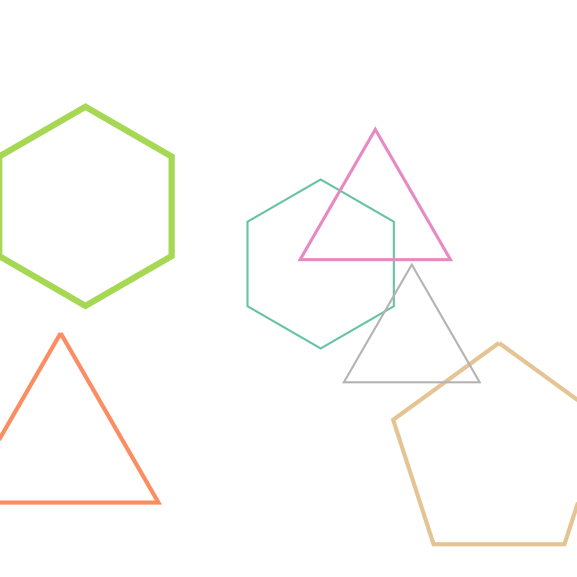[{"shape": "hexagon", "thickness": 1, "radius": 0.73, "center": [0.555, 0.542]}, {"shape": "triangle", "thickness": 2, "radius": 0.98, "center": [0.105, 0.227]}, {"shape": "triangle", "thickness": 1.5, "radius": 0.75, "center": [0.65, 0.625]}, {"shape": "hexagon", "thickness": 3, "radius": 0.86, "center": [0.148, 0.642]}, {"shape": "pentagon", "thickness": 2, "radius": 0.96, "center": [0.864, 0.213]}, {"shape": "triangle", "thickness": 1, "radius": 0.68, "center": [0.713, 0.405]}]